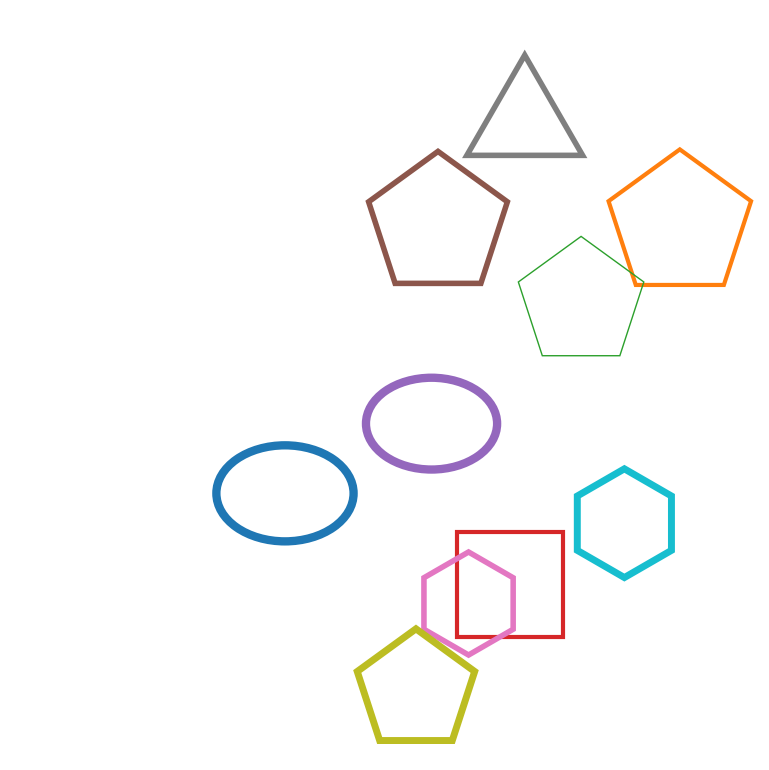[{"shape": "oval", "thickness": 3, "radius": 0.45, "center": [0.37, 0.359]}, {"shape": "pentagon", "thickness": 1.5, "radius": 0.49, "center": [0.883, 0.709]}, {"shape": "pentagon", "thickness": 0.5, "radius": 0.43, "center": [0.755, 0.607]}, {"shape": "square", "thickness": 1.5, "radius": 0.34, "center": [0.662, 0.241]}, {"shape": "oval", "thickness": 3, "radius": 0.43, "center": [0.56, 0.45]}, {"shape": "pentagon", "thickness": 2, "radius": 0.47, "center": [0.569, 0.709]}, {"shape": "hexagon", "thickness": 2, "radius": 0.33, "center": [0.609, 0.216]}, {"shape": "triangle", "thickness": 2, "radius": 0.43, "center": [0.681, 0.842]}, {"shape": "pentagon", "thickness": 2.5, "radius": 0.4, "center": [0.54, 0.103]}, {"shape": "hexagon", "thickness": 2.5, "radius": 0.35, "center": [0.811, 0.321]}]